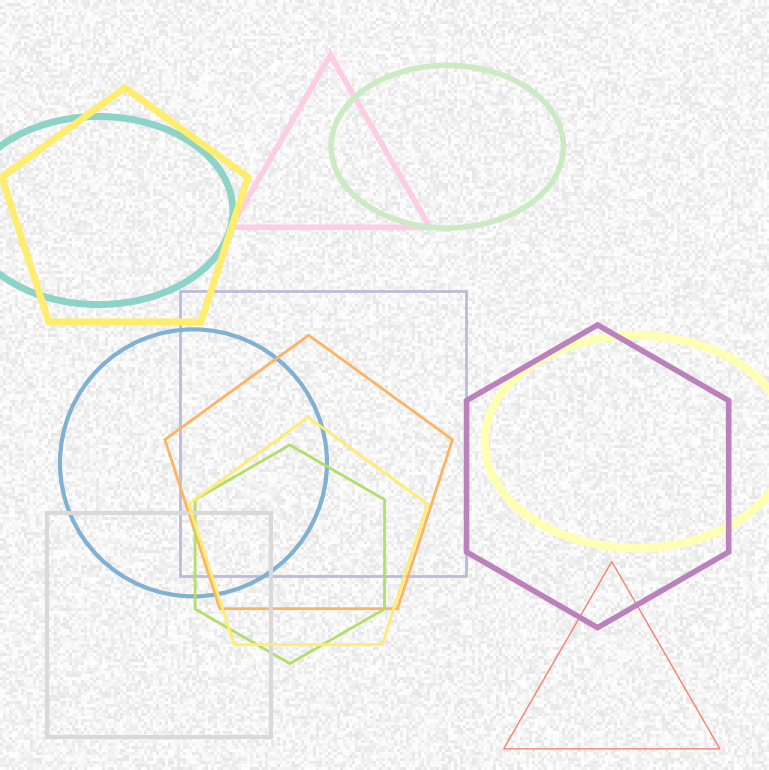[{"shape": "oval", "thickness": 2.5, "radius": 0.87, "center": [0.128, 0.727]}, {"shape": "oval", "thickness": 3, "radius": 0.99, "center": [0.827, 0.426]}, {"shape": "square", "thickness": 1, "radius": 0.93, "center": [0.42, 0.437]}, {"shape": "triangle", "thickness": 0.5, "radius": 0.81, "center": [0.794, 0.109]}, {"shape": "circle", "thickness": 1.5, "radius": 0.87, "center": [0.251, 0.399]}, {"shape": "pentagon", "thickness": 1, "radius": 0.98, "center": [0.401, 0.368]}, {"shape": "hexagon", "thickness": 1, "radius": 0.71, "center": [0.376, 0.28]}, {"shape": "triangle", "thickness": 2, "radius": 0.75, "center": [0.429, 0.779]}, {"shape": "square", "thickness": 1.5, "radius": 0.73, "center": [0.206, 0.189]}, {"shape": "hexagon", "thickness": 2, "radius": 0.98, "center": [0.776, 0.381]}, {"shape": "oval", "thickness": 2, "radius": 0.75, "center": [0.581, 0.81]}, {"shape": "pentagon", "thickness": 2.5, "radius": 0.84, "center": [0.162, 0.718]}, {"shape": "pentagon", "thickness": 1, "radius": 0.82, "center": [0.4, 0.295]}]